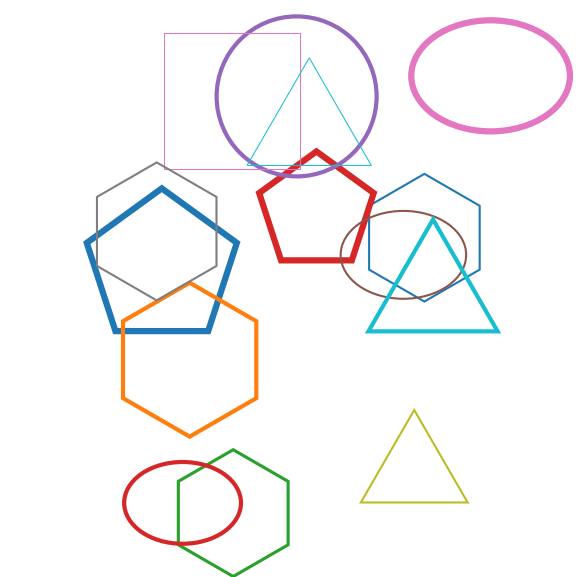[{"shape": "pentagon", "thickness": 3, "radius": 0.68, "center": [0.28, 0.536]}, {"shape": "hexagon", "thickness": 1, "radius": 0.55, "center": [0.735, 0.588]}, {"shape": "hexagon", "thickness": 2, "radius": 0.67, "center": [0.328, 0.376]}, {"shape": "hexagon", "thickness": 1.5, "radius": 0.55, "center": [0.404, 0.111]}, {"shape": "pentagon", "thickness": 3, "radius": 0.52, "center": [0.548, 0.633]}, {"shape": "oval", "thickness": 2, "radius": 0.51, "center": [0.316, 0.128]}, {"shape": "circle", "thickness": 2, "radius": 0.69, "center": [0.514, 0.832]}, {"shape": "oval", "thickness": 1, "radius": 0.54, "center": [0.699, 0.558]}, {"shape": "oval", "thickness": 3, "radius": 0.69, "center": [0.85, 0.868]}, {"shape": "square", "thickness": 0.5, "radius": 0.59, "center": [0.402, 0.825]}, {"shape": "hexagon", "thickness": 1, "radius": 0.6, "center": [0.271, 0.598]}, {"shape": "triangle", "thickness": 1, "radius": 0.53, "center": [0.717, 0.182]}, {"shape": "triangle", "thickness": 2, "radius": 0.65, "center": [0.75, 0.49]}, {"shape": "triangle", "thickness": 0.5, "radius": 0.62, "center": [0.535, 0.775]}]